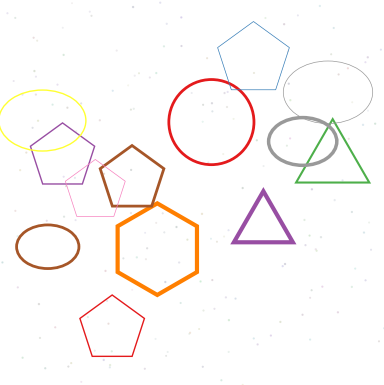[{"shape": "pentagon", "thickness": 1, "radius": 0.44, "center": [0.291, 0.146]}, {"shape": "circle", "thickness": 2, "radius": 0.55, "center": [0.549, 0.683]}, {"shape": "pentagon", "thickness": 0.5, "radius": 0.49, "center": [0.658, 0.846]}, {"shape": "triangle", "thickness": 1.5, "radius": 0.55, "center": [0.864, 0.581]}, {"shape": "pentagon", "thickness": 1, "radius": 0.44, "center": [0.162, 0.593]}, {"shape": "triangle", "thickness": 3, "radius": 0.44, "center": [0.684, 0.415]}, {"shape": "hexagon", "thickness": 3, "radius": 0.59, "center": [0.409, 0.353]}, {"shape": "oval", "thickness": 1, "radius": 0.57, "center": [0.11, 0.687]}, {"shape": "oval", "thickness": 2, "radius": 0.4, "center": [0.124, 0.359]}, {"shape": "pentagon", "thickness": 2, "radius": 0.43, "center": [0.343, 0.535]}, {"shape": "pentagon", "thickness": 0.5, "radius": 0.41, "center": [0.248, 0.504]}, {"shape": "oval", "thickness": 0.5, "radius": 0.58, "center": [0.852, 0.76]}, {"shape": "oval", "thickness": 2.5, "radius": 0.44, "center": [0.786, 0.633]}]